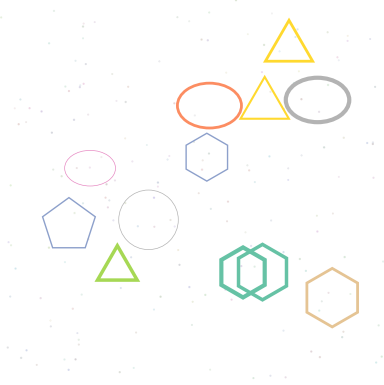[{"shape": "hexagon", "thickness": 3, "radius": 0.32, "center": [0.631, 0.292]}, {"shape": "hexagon", "thickness": 2.5, "radius": 0.36, "center": [0.682, 0.293]}, {"shape": "oval", "thickness": 2, "radius": 0.42, "center": [0.544, 0.726]}, {"shape": "hexagon", "thickness": 1, "radius": 0.31, "center": [0.537, 0.592]}, {"shape": "pentagon", "thickness": 1, "radius": 0.36, "center": [0.179, 0.415]}, {"shape": "oval", "thickness": 0.5, "radius": 0.33, "center": [0.234, 0.563]}, {"shape": "triangle", "thickness": 2.5, "radius": 0.3, "center": [0.305, 0.302]}, {"shape": "triangle", "thickness": 2, "radius": 0.35, "center": [0.751, 0.876]}, {"shape": "triangle", "thickness": 1.5, "radius": 0.36, "center": [0.688, 0.728]}, {"shape": "hexagon", "thickness": 2, "radius": 0.38, "center": [0.863, 0.227]}, {"shape": "circle", "thickness": 0.5, "radius": 0.39, "center": [0.386, 0.429]}, {"shape": "oval", "thickness": 3, "radius": 0.41, "center": [0.825, 0.74]}]